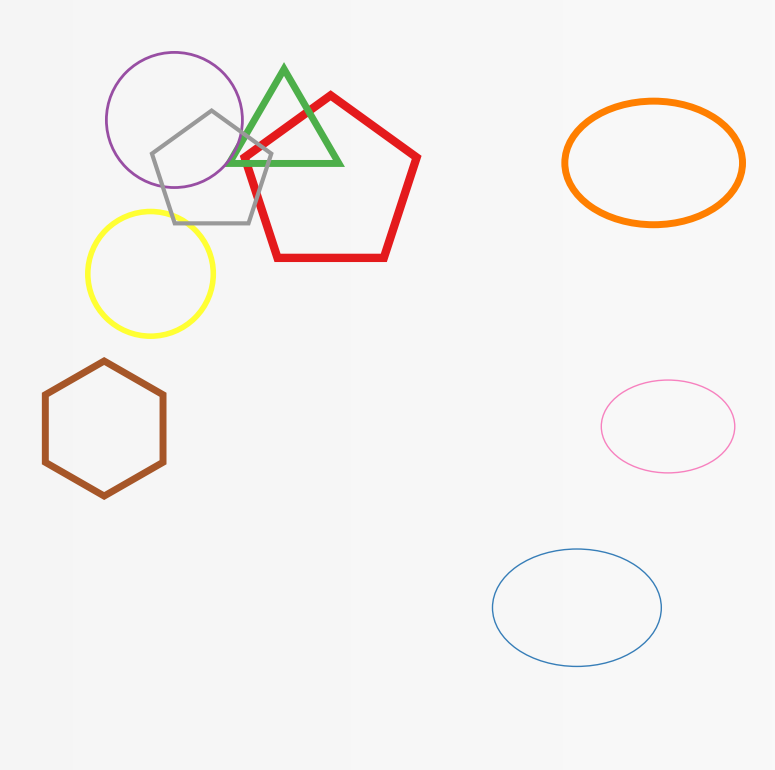[{"shape": "pentagon", "thickness": 3, "radius": 0.58, "center": [0.427, 0.759]}, {"shape": "oval", "thickness": 0.5, "radius": 0.54, "center": [0.744, 0.211]}, {"shape": "triangle", "thickness": 2.5, "radius": 0.41, "center": [0.366, 0.829]}, {"shape": "circle", "thickness": 1, "radius": 0.44, "center": [0.225, 0.844]}, {"shape": "oval", "thickness": 2.5, "radius": 0.57, "center": [0.843, 0.788]}, {"shape": "circle", "thickness": 2, "radius": 0.4, "center": [0.194, 0.644]}, {"shape": "hexagon", "thickness": 2.5, "radius": 0.44, "center": [0.134, 0.443]}, {"shape": "oval", "thickness": 0.5, "radius": 0.43, "center": [0.862, 0.446]}, {"shape": "pentagon", "thickness": 1.5, "radius": 0.4, "center": [0.273, 0.775]}]